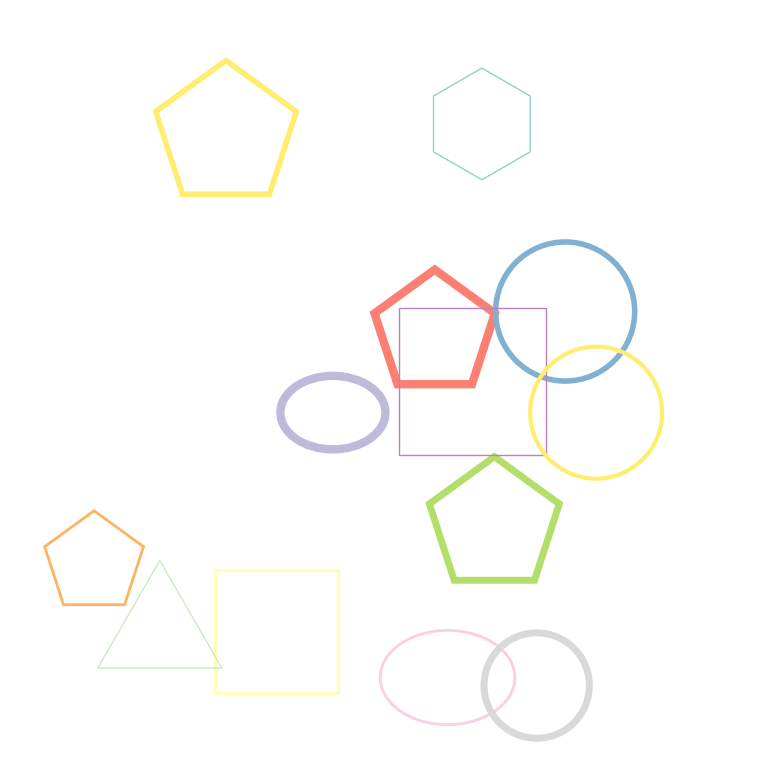[{"shape": "hexagon", "thickness": 0.5, "radius": 0.36, "center": [0.626, 0.839]}, {"shape": "square", "thickness": 1, "radius": 0.4, "center": [0.359, 0.18]}, {"shape": "oval", "thickness": 3, "radius": 0.34, "center": [0.432, 0.464]}, {"shape": "pentagon", "thickness": 3, "radius": 0.41, "center": [0.565, 0.568]}, {"shape": "circle", "thickness": 2, "radius": 0.45, "center": [0.734, 0.595]}, {"shape": "pentagon", "thickness": 1, "radius": 0.34, "center": [0.122, 0.269]}, {"shape": "pentagon", "thickness": 2.5, "radius": 0.44, "center": [0.642, 0.318]}, {"shape": "oval", "thickness": 1, "radius": 0.44, "center": [0.581, 0.12]}, {"shape": "circle", "thickness": 2.5, "radius": 0.34, "center": [0.697, 0.11]}, {"shape": "square", "thickness": 0.5, "radius": 0.48, "center": [0.614, 0.505]}, {"shape": "triangle", "thickness": 0.5, "radius": 0.47, "center": [0.208, 0.179]}, {"shape": "pentagon", "thickness": 2, "radius": 0.48, "center": [0.293, 0.825]}, {"shape": "circle", "thickness": 1.5, "radius": 0.43, "center": [0.774, 0.464]}]